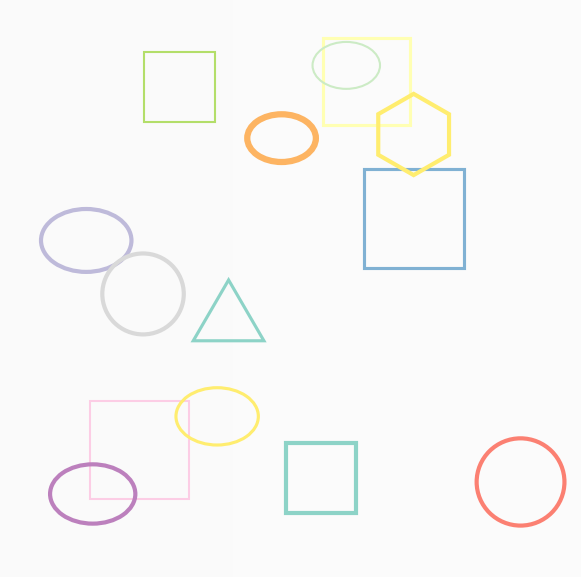[{"shape": "triangle", "thickness": 1.5, "radius": 0.35, "center": [0.393, 0.444]}, {"shape": "square", "thickness": 2, "radius": 0.3, "center": [0.553, 0.172]}, {"shape": "square", "thickness": 1.5, "radius": 0.38, "center": [0.631, 0.858]}, {"shape": "oval", "thickness": 2, "radius": 0.39, "center": [0.148, 0.583]}, {"shape": "circle", "thickness": 2, "radius": 0.38, "center": [0.896, 0.165]}, {"shape": "square", "thickness": 1.5, "radius": 0.43, "center": [0.712, 0.621]}, {"shape": "oval", "thickness": 3, "radius": 0.3, "center": [0.484, 0.76]}, {"shape": "square", "thickness": 1, "radius": 0.3, "center": [0.309, 0.848]}, {"shape": "square", "thickness": 1, "radius": 0.43, "center": [0.24, 0.22]}, {"shape": "circle", "thickness": 2, "radius": 0.35, "center": [0.246, 0.49]}, {"shape": "oval", "thickness": 2, "radius": 0.37, "center": [0.159, 0.144]}, {"shape": "oval", "thickness": 1, "radius": 0.29, "center": [0.596, 0.886]}, {"shape": "oval", "thickness": 1.5, "radius": 0.35, "center": [0.374, 0.278]}, {"shape": "hexagon", "thickness": 2, "radius": 0.35, "center": [0.712, 0.766]}]